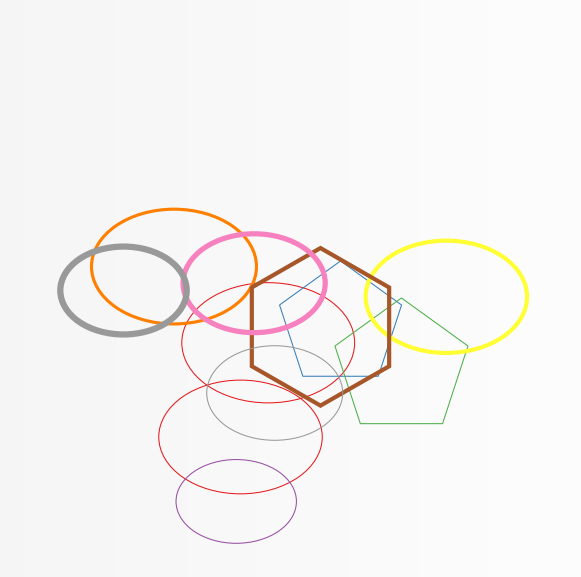[{"shape": "oval", "thickness": 0.5, "radius": 0.74, "center": [0.461, 0.406]}, {"shape": "oval", "thickness": 0.5, "radius": 0.7, "center": [0.414, 0.242]}, {"shape": "pentagon", "thickness": 0.5, "radius": 0.55, "center": [0.586, 0.437]}, {"shape": "pentagon", "thickness": 0.5, "radius": 0.6, "center": [0.691, 0.363]}, {"shape": "oval", "thickness": 0.5, "radius": 0.52, "center": [0.406, 0.131]}, {"shape": "oval", "thickness": 1.5, "radius": 0.71, "center": [0.299, 0.538]}, {"shape": "oval", "thickness": 2, "radius": 0.69, "center": [0.768, 0.485]}, {"shape": "hexagon", "thickness": 2, "radius": 0.68, "center": [0.551, 0.433]}, {"shape": "oval", "thickness": 2.5, "radius": 0.61, "center": [0.437, 0.509]}, {"shape": "oval", "thickness": 3, "radius": 0.54, "center": [0.212, 0.496]}, {"shape": "oval", "thickness": 0.5, "radius": 0.58, "center": [0.473, 0.319]}]